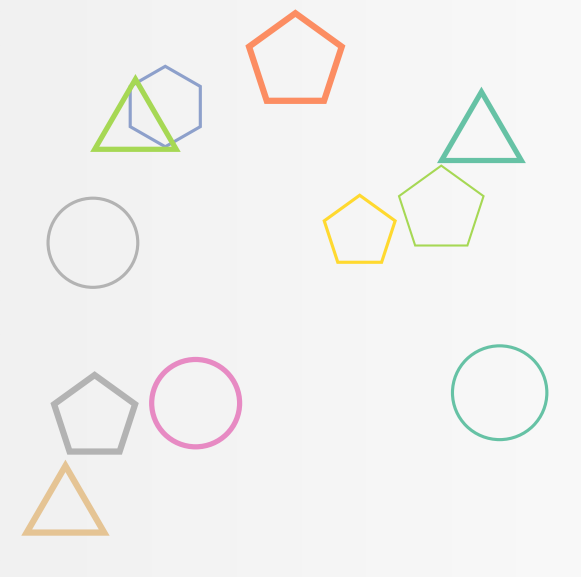[{"shape": "triangle", "thickness": 2.5, "radius": 0.4, "center": [0.828, 0.761]}, {"shape": "circle", "thickness": 1.5, "radius": 0.41, "center": [0.86, 0.319]}, {"shape": "pentagon", "thickness": 3, "radius": 0.42, "center": [0.508, 0.892]}, {"shape": "hexagon", "thickness": 1.5, "radius": 0.35, "center": [0.284, 0.815]}, {"shape": "circle", "thickness": 2.5, "radius": 0.38, "center": [0.337, 0.301]}, {"shape": "pentagon", "thickness": 1, "radius": 0.38, "center": [0.759, 0.636]}, {"shape": "triangle", "thickness": 2.5, "radius": 0.4, "center": [0.233, 0.781]}, {"shape": "pentagon", "thickness": 1.5, "radius": 0.32, "center": [0.619, 0.597]}, {"shape": "triangle", "thickness": 3, "radius": 0.39, "center": [0.113, 0.115]}, {"shape": "pentagon", "thickness": 3, "radius": 0.37, "center": [0.163, 0.276]}, {"shape": "circle", "thickness": 1.5, "radius": 0.39, "center": [0.16, 0.579]}]